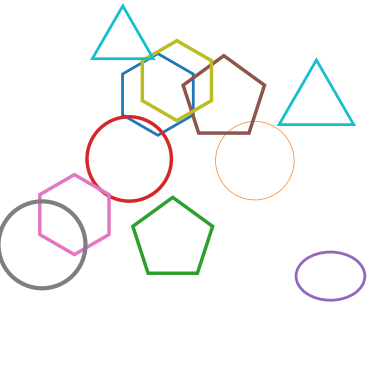[{"shape": "hexagon", "thickness": 2, "radius": 0.53, "center": [0.41, 0.755]}, {"shape": "circle", "thickness": 0.5, "radius": 0.51, "center": [0.662, 0.583]}, {"shape": "pentagon", "thickness": 2.5, "radius": 0.54, "center": [0.449, 0.378]}, {"shape": "circle", "thickness": 2.5, "radius": 0.55, "center": [0.336, 0.587]}, {"shape": "oval", "thickness": 2, "radius": 0.45, "center": [0.858, 0.283]}, {"shape": "pentagon", "thickness": 2.5, "radius": 0.56, "center": [0.581, 0.744]}, {"shape": "hexagon", "thickness": 2.5, "radius": 0.52, "center": [0.193, 0.443]}, {"shape": "circle", "thickness": 3, "radius": 0.56, "center": [0.109, 0.364]}, {"shape": "hexagon", "thickness": 2.5, "radius": 0.52, "center": [0.459, 0.791]}, {"shape": "triangle", "thickness": 2, "radius": 0.46, "center": [0.319, 0.893]}, {"shape": "triangle", "thickness": 2, "radius": 0.56, "center": [0.822, 0.732]}]